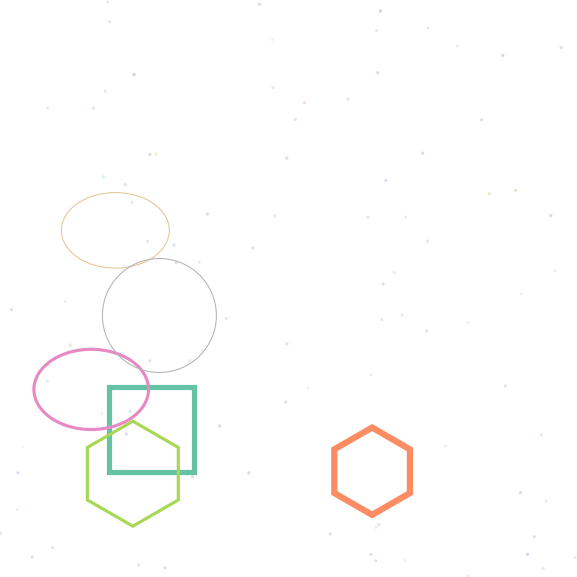[{"shape": "square", "thickness": 2.5, "radius": 0.37, "center": [0.262, 0.255]}, {"shape": "hexagon", "thickness": 3, "radius": 0.38, "center": [0.644, 0.183]}, {"shape": "oval", "thickness": 1.5, "radius": 0.5, "center": [0.158, 0.325]}, {"shape": "hexagon", "thickness": 1.5, "radius": 0.45, "center": [0.23, 0.179]}, {"shape": "oval", "thickness": 0.5, "radius": 0.47, "center": [0.2, 0.6]}, {"shape": "circle", "thickness": 0.5, "radius": 0.49, "center": [0.276, 0.453]}]